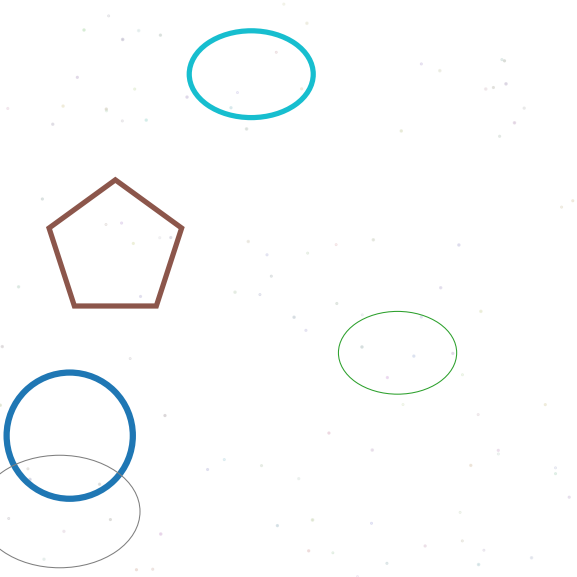[{"shape": "circle", "thickness": 3, "radius": 0.55, "center": [0.121, 0.245]}, {"shape": "oval", "thickness": 0.5, "radius": 0.51, "center": [0.688, 0.388]}, {"shape": "pentagon", "thickness": 2.5, "radius": 0.6, "center": [0.2, 0.567]}, {"shape": "oval", "thickness": 0.5, "radius": 0.7, "center": [0.103, 0.113]}, {"shape": "oval", "thickness": 2.5, "radius": 0.54, "center": [0.435, 0.871]}]